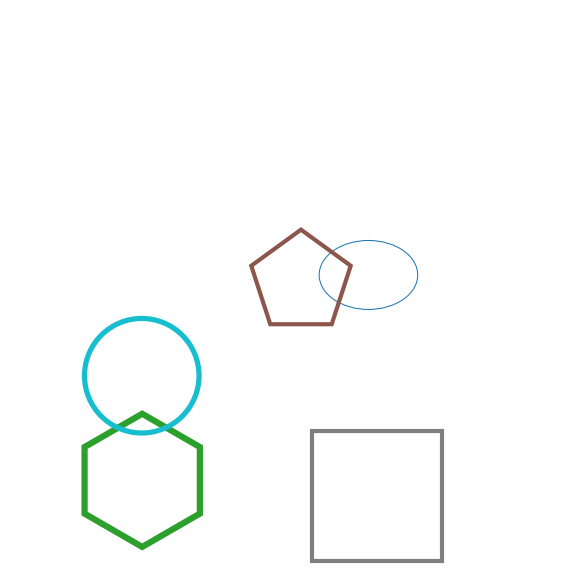[{"shape": "oval", "thickness": 0.5, "radius": 0.43, "center": [0.638, 0.523]}, {"shape": "hexagon", "thickness": 3, "radius": 0.58, "center": [0.246, 0.167]}, {"shape": "pentagon", "thickness": 2, "radius": 0.45, "center": [0.521, 0.511]}, {"shape": "square", "thickness": 2, "radius": 0.56, "center": [0.653, 0.14]}, {"shape": "circle", "thickness": 2.5, "radius": 0.5, "center": [0.245, 0.349]}]